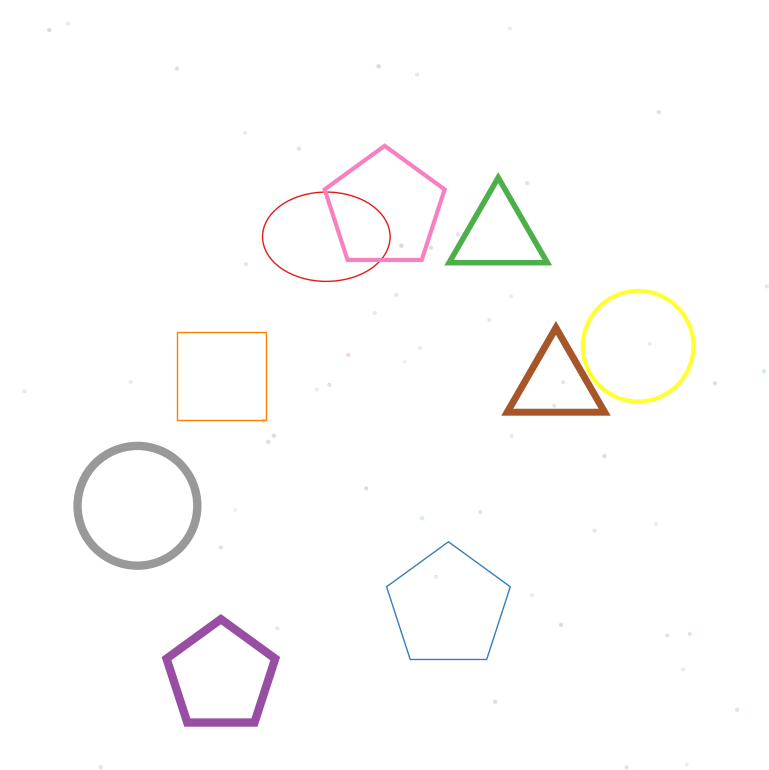[{"shape": "oval", "thickness": 0.5, "radius": 0.41, "center": [0.424, 0.693]}, {"shape": "pentagon", "thickness": 0.5, "radius": 0.42, "center": [0.582, 0.212]}, {"shape": "triangle", "thickness": 2, "radius": 0.37, "center": [0.647, 0.696]}, {"shape": "pentagon", "thickness": 3, "radius": 0.37, "center": [0.287, 0.122]}, {"shape": "square", "thickness": 0.5, "radius": 0.29, "center": [0.287, 0.512]}, {"shape": "circle", "thickness": 1.5, "radius": 0.36, "center": [0.829, 0.55]}, {"shape": "triangle", "thickness": 2.5, "radius": 0.37, "center": [0.722, 0.501]}, {"shape": "pentagon", "thickness": 1.5, "radius": 0.41, "center": [0.5, 0.729]}, {"shape": "circle", "thickness": 3, "radius": 0.39, "center": [0.178, 0.343]}]